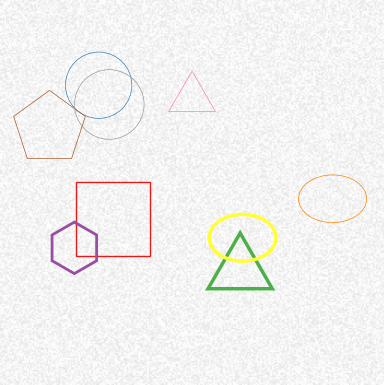[{"shape": "square", "thickness": 1, "radius": 0.48, "center": [0.294, 0.432]}, {"shape": "circle", "thickness": 0.5, "radius": 0.43, "center": [0.256, 0.779]}, {"shape": "triangle", "thickness": 2.5, "radius": 0.48, "center": [0.624, 0.298]}, {"shape": "hexagon", "thickness": 2, "radius": 0.33, "center": [0.193, 0.356]}, {"shape": "oval", "thickness": 0.5, "radius": 0.44, "center": [0.864, 0.484]}, {"shape": "oval", "thickness": 2.5, "radius": 0.43, "center": [0.63, 0.382]}, {"shape": "pentagon", "thickness": 0.5, "radius": 0.49, "center": [0.128, 0.667]}, {"shape": "triangle", "thickness": 0.5, "radius": 0.35, "center": [0.499, 0.745]}, {"shape": "circle", "thickness": 0.5, "radius": 0.45, "center": [0.284, 0.729]}]